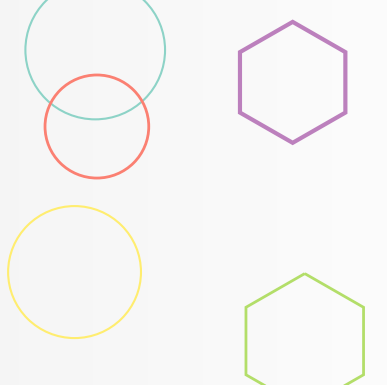[{"shape": "circle", "thickness": 1.5, "radius": 0.9, "center": [0.246, 0.87]}, {"shape": "circle", "thickness": 2, "radius": 0.67, "center": [0.25, 0.671]}, {"shape": "hexagon", "thickness": 2, "radius": 0.88, "center": [0.786, 0.114]}, {"shape": "hexagon", "thickness": 3, "radius": 0.79, "center": [0.755, 0.786]}, {"shape": "circle", "thickness": 1.5, "radius": 0.86, "center": [0.192, 0.293]}]